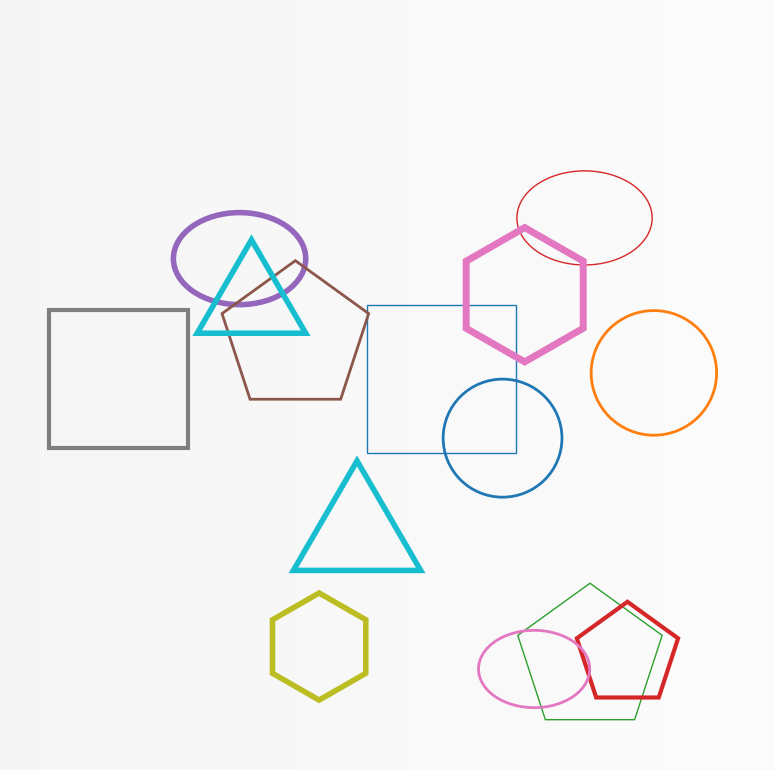[{"shape": "circle", "thickness": 1, "radius": 0.38, "center": [0.648, 0.431]}, {"shape": "square", "thickness": 0.5, "radius": 0.48, "center": [0.569, 0.508]}, {"shape": "circle", "thickness": 1, "radius": 0.4, "center": [0.844, 0.516]}, {"shape": "pentagon", "thickness": 0.5, "radius": 0.49, "center": [0.761, 0.145]}, {"shape": "pentagon", "thickness": 1.5, "radius": 0.34, "center": [0.81, 0.15]}, {"shape": "oval", "thickness": 0.5, "radius": 0.44, "center": [0.754, 0.717]}, {"shape": "oval", "thickness": 2, "radius": 0.43, "center": [0.309, 0.664]}, {"shape": "pentagon", "thickness": 1, "radius": 0.5, "center": [0.381, 0.562]}, {"shape": "oval", "thickness": 1, "radius": 0.36, "center": [0.689, 0.131]}, {"shape": "hexagon", "thickness": 2.5, "radius": 0.44, "center": [0.677, 0.617]}, {"shape": "square", "thickness": 1.5, "radius": 0.45, "center": [0.153, 0.508]}, {"shape": "hexagon", "thickness": 2, "radius": 0.35, "center": [0.412, 0.16]}, {"shape": "triangle", "thickness": 2, "radius": 0.47, "center": [0.461, 0.307]}, {"shape": "triangle", "thickness": 2, "radius": 0.4, "center": [0.324, 0.608]}]